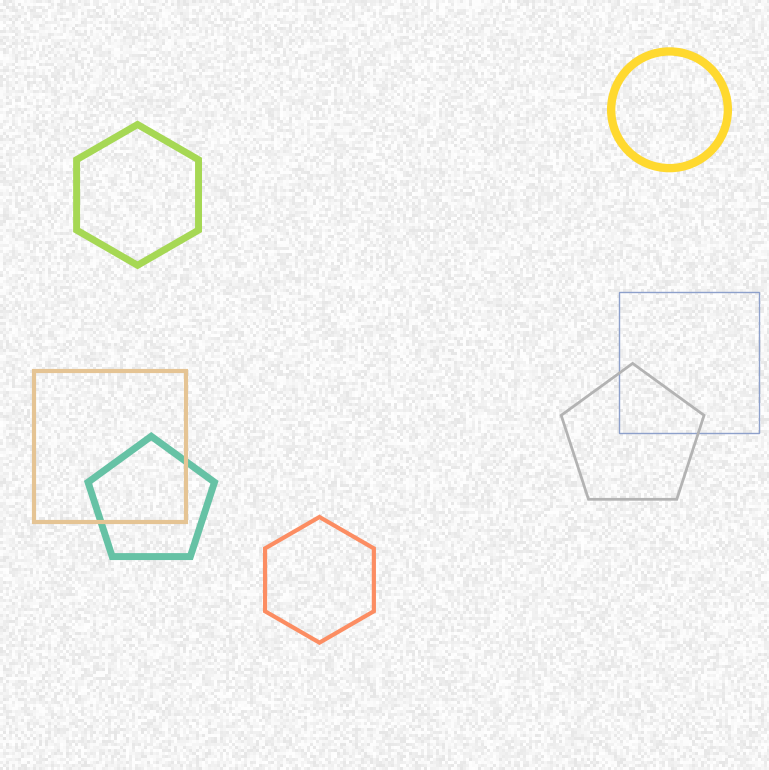[{"shape": "pentagon", "thickness": 2.5, "radius": 0.43, "center": [0.196, 0.347]}, {"shape": "hexagon", "thickness": 1.5, "radius": 0.41, "center": [0.415, 0.247]}, {"shape": "square", "thickness": 0.5, "radius": 0.46, "center": [0.895, 0.529]}, {"shape": "hexagon", "thickness": 2.5, "radius": 0.46, "center": [0.179, 0.747]}, {"shape": "circle", "thickness": 3, "radius": 0.38, "center": [0.869, 0.857]}, {"shape": "square", "thickness": 1.5, "radius": 0.49, "center": [0.143, 0.42]}, {"shape": "pentagon", "thickness": 1, "radius": 0.49, "center": [0.822, 0.43]}]